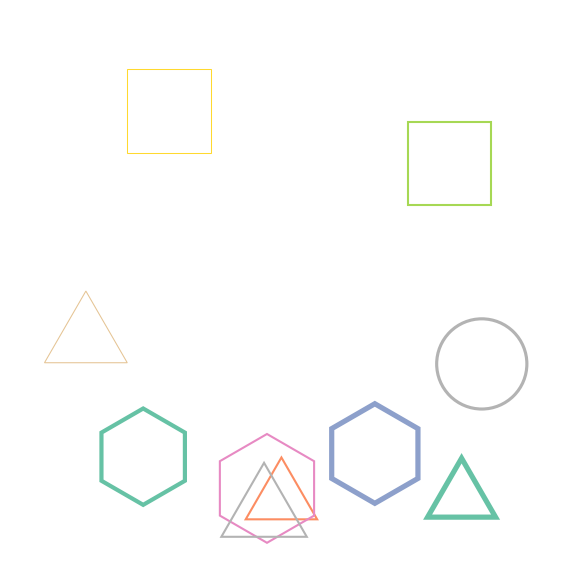[{"shape": "triangle", "thickness": 2.5, "radius": 0.34, "center": [0.799, 0.138]}, {"shape": "hexagon", "thickness": 2, "radius": 0.42, "center": [0.248, 0.208]}, {"shape": "triangle", "thickness": 1, "radius": 0.36, "center": [0.487, 0.136]}, {"shape": "hexagon", "thickness": 2.5, "radius": 0.43, "center": [0.649, 0.214]}, {"shape": "hexagon", "thickness": 1, "radius": 0.47, "center": [0.462, 0.153]}, {"shape": "square", "thickness": 1, "radius": 0.36, "center": [0.778, 0.716]}, {"shape": "square", "thickness": 0.5, "radius": 0.36, "center": [0.293, 0.807]}, {"shape": "triangle", "thickness": 0.5, "radius": 0.41, "center": [0.149, 0.412]}, {"shape": "circle", "thickness": 1.5, "radius": 0.39, "center": [0.834, 0.369]}, {"shape": "triangle", "thickness": 1, "radius": 0.43, "center": [0.457, 0.112]}]